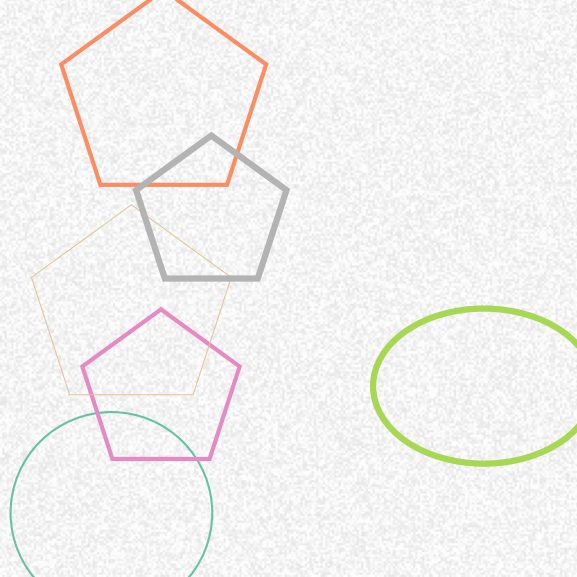[{"shape": "circle", "thickness": 1, "radius": 0.87, "center": [0.193, 0.111]}, {"shape": "pentagon", "thickness": 2, "radius": 0.93, "center": [0.283, 0.83]}, {"shape": "pentagon", "thickness": 2, "radius": 0.72, "center": [0.279, 0.32]}, {"shape": "oval", "thickness": 3, "radius": 0.96, "center": [0.838, 0.331]}, {"shape": "pentagon", "thickness": 0.5, "radius": 0.91, "center": [0.227, 0.463]}, {"shape": "pentagon", "thickness": 3, "radius": 0.68, "center": [0.366, 0.628]}]